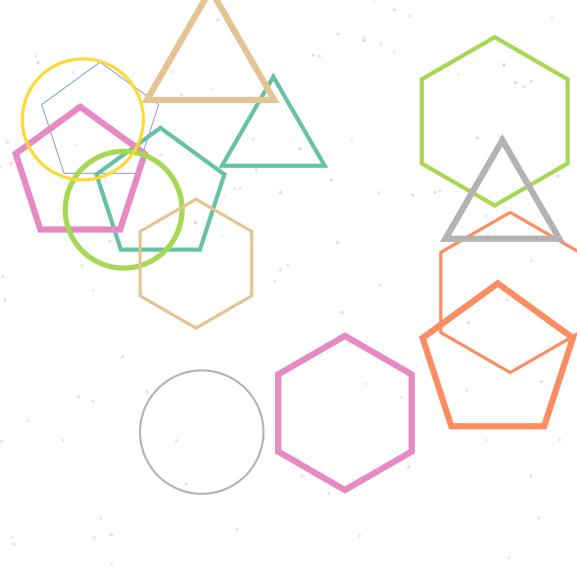[{"shape": "pentagon", "thickness": 2, "radius": 0.58, "center": [0.278, 0.661]}, {"shape": "triangle", "thickness": 2, "radius": 0.51, "center": [0.473, 0.763]}, {"shape": "pentagon", "thickness": 3, "radius": 0.68, "center": [0.862, 0.372]}, {"shape": "hexagon", "thickness": 1.5, "radius": 0.69, "center": [0.883, 0.493]}, {"shape": "pentagon", "thickness": 0.5, "radius": 0.53, "center": [0.174, 0.785]}, {"shape": "hexagon", "thickness": 3, "radius": 0.67, "center": [0.597, 0.284]}, {"shape": "pentagon", "thickness": 3, "radius": 0.59, "center": [0.139, 0.697]}, {"shape": "hexagon", "thickness": 2, "radius": 0.73, "center": [0.857, 0.789]}, {"shape": "circle", "thickness": 2.5, "radius": 0.51, "center": [0.214, 0.636]}, {"shape": "circle", "thickness": 1.5, "radius": 0.52, "center": [0.143, 0.792]}, {"shape": "triangle", "thickness": 3, "radius": 0.64, "center": [0.365, 0.89]}, {"shape": "hexagon", "thickness": 1.5, "radius": 0.56, "center": [0.339, 0.543]}, {"shape": "triangle", "thickness": 3, "radius": 0.57, "center": [0.87, 0.643]}, {"shape": "circle", "thickness": 1, "radius": 0.53, "center": [0.349, 0.251]}]